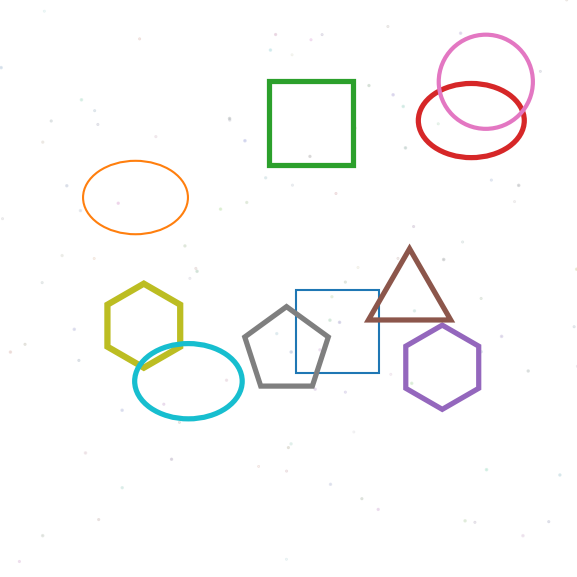[{"shape": "square", "thickness": 1, "radius": 0.36, "center": [0.584, 0.425]}, {"shape": "oval", "thickness": 1, "radius": 0.45, "center": [0.235, 0.657]}, {"shape": "square", "thickness": 2.5, "radius": 0.36, "center": [0.539, 0.786]}, {"shape": "oval", "thickness": 2.5, "radius": 0.46, "center": [0.816, 0.79]}, {"shape": "hexagon", "thickness": 2.5, "radius": 0.36, "center": [0.766, 0.363]}, {"shape": "triangle", "thickness": 2.5, "radius": 0.41, "center": [0.709, 0.486]}, {"shape": "circle", "thickness": 2, "radius": 0.41, "center": [0.841, 0.858]}, {"shape": "pentagon", "thickness": 2.5, "radius": 0.38, "center": [0.496, 0.392]}, {"shape": "hexagon", "thickness": 3, "radius": 0.36, "center": [0.249, 0.435]}, {"shape": "oval", "thickness": 2.5, "radius": 0.47, "center": [0.326, 0.339]}]